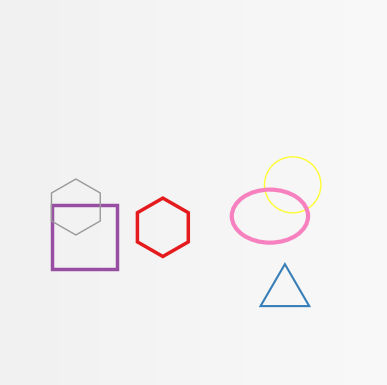[{"shape": "hexagon", "thickness": 2.5, "radius": 0.38, "center": [0.42, 0.41]}, {"shape": "triangle", "thickness": 1.5, "radius": 0.36, "center": [0.735, 0.241]}, {"shape": "square", "thickness": 2.5, "radius": 0.42, "center": [0.218, 0.385]}, {"shape": "circle", "thickness": 1, "radius": 0.36, "center": [0.755, 0.52]}, {"shape": "oval", "thickness": 3, "radius": 0.49, "center": [0.697, 0.439]}, {"shape": "hexagon", "thickness": 1, "radius": 0.36, "center": [0.196, 0.462]}]